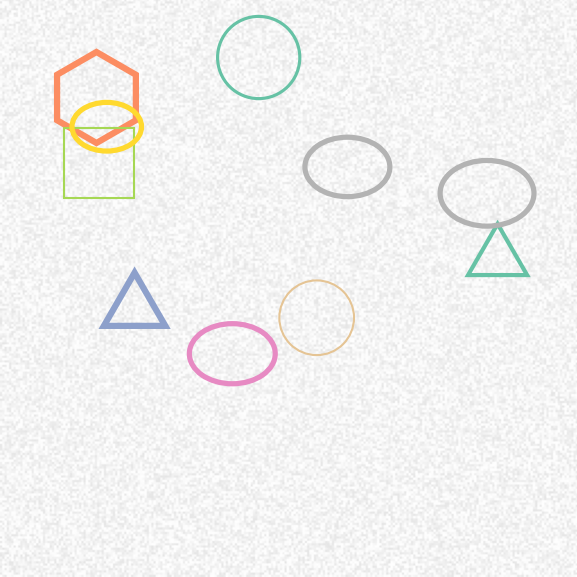[{"shape": "triangle", "thickness": 2, "radius": 0.3, "center": [0.862, 0.552]}, {"shape": "circle", "thickness": 1.5, "radius": 0.36, "center": [0.448, 0.9]}, {"shape": "hexagon", "thickness": 3, "radius": 0.39, "center": [0.167, 0.83]}, {"shape": "triangle", "thickness": 3, "radius": 0.31, "center": [0.233, 0.466]}, {"shape": "oval", "thickness": 2.5, "radius": 0.37, "center": [0.402, 0.387]}, {"shape": "square", "thickness": 1, "radius": 0.3, "center": [0.171, 0.717]}, {"shape": "oval", "thickness": 2.5, "radius": 0.3, "center": [0.185, 0.78]}, {"shape": "circle", "thickness": 1, "radius": 0.32, "center": [0.548, 0.449]}, {"shape": "oval", "thickness": 2.5, "radius": 0.37, "center": [0.602, 0.71]}, {"shape": "oval", "thickness": 2.5, "radius": 0.41, "center": [0.843, 0.664]}]